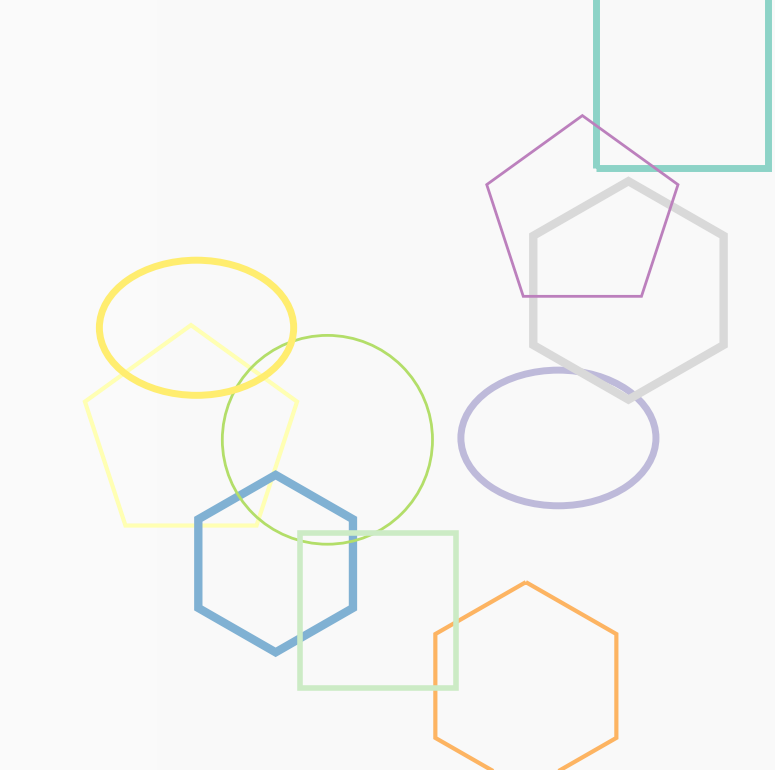[{"shape": "square", "thickness": 2.5, "radius": 0.56, "center": [0.88, 0.893]}, {"shape": "pentagon", "thickness": 1.5, "radius": 0.72, "center": [0.246, 0.434]}, {"shape": "oval", "thickness": 2.5, "radius": 0.63, "center": [0.721, 0.431]}, {"shape": "hexagon", "thickness": 3, "radius": 0.58, "center": [0.356, 0.268]}, {"shape": "hexagon", "thickness": 1.5, "radius": 0.67, "center": [0.679, 0.109]}, {"shape": "circle", "thickness": 1, "radius": 0.68, "center": [0.422, 0.429]}, {"shape": "hexagon", "thickness": 3, "radius": 0.71, "center": [0.811, 0.623]}, {"shape": "pentagon", "thickness": 1, "radius": 0.65, "center": [0.751, 0.72]}, {"shape": "square", "thickness": 2, "radius": 0.5, "center": [0.487, 0.207]}, {"shape": "oval", "thickness": 2.5, "radius": 0.63, "center": [0.254, 0.574]}]